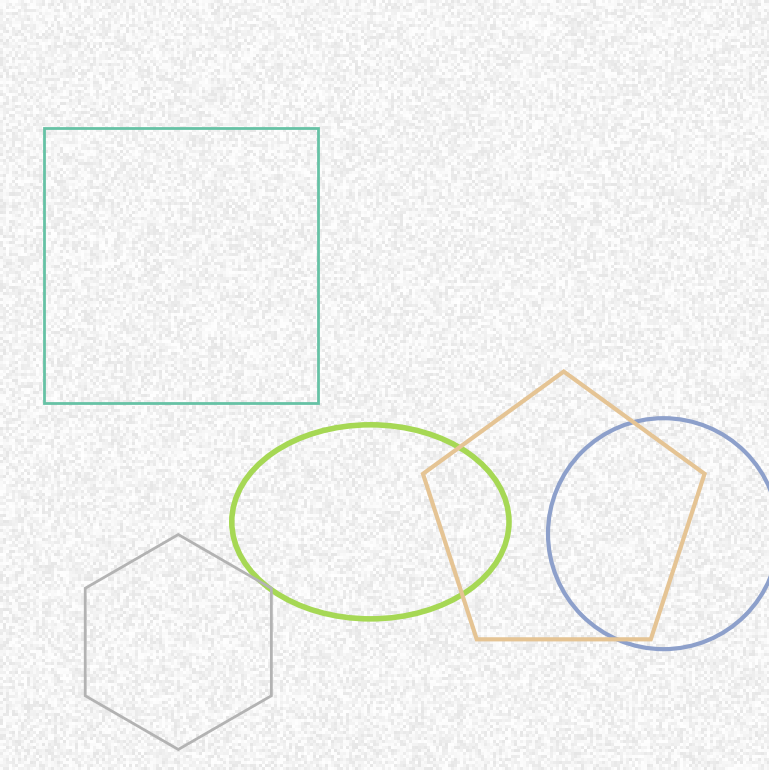[{"shape": "square", "thickness": 1, "radius": 0.89, "center": [0.235, 0.655]}, {"shape": "circle", "thickness": 1.5, "radius": 0.75, "center": [0.862, 0.307]}, {"shape": "oval", "thickness": 2, "radius": 0.9, "center": [0.481, 0.322]}, {"shape": "pentagon", "thickness": 1.5, "radius": 0.96, "center": [0.732, 0.325]}, {"shape": "hexagon", "thickness": 1, "radius": 0.7, "center": [0.232, 0.166]}]